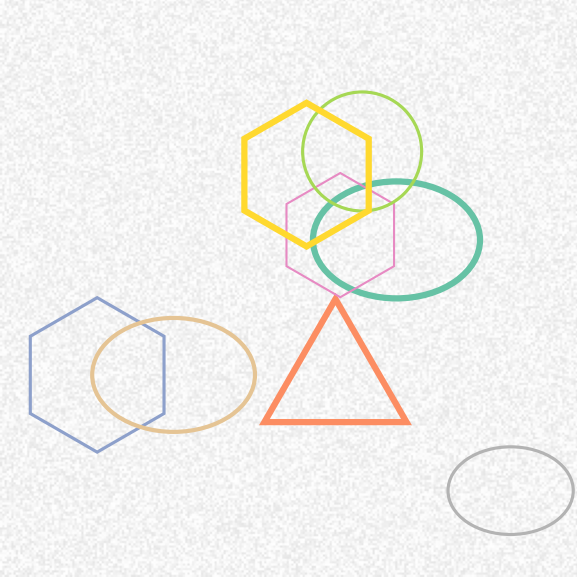[{"shape": "oval", "thickness": 3, "radius": 0.72, "center": [0.687, 0.584]}, {"shape": "triangle", "thickness": 3, "radius": 0.71, "center": [0.581, 0.339]}, {"shape": "hexagon", "thickness": 1.5, "radius": 0.67, "center": [0.168, 0.35]}, {"shape": "hexagon", "thickness": 1, "radius": 0.54, "center": [0.589, 0.592]}, {"shape": "circle", "thickness": 1.5, "radius": 0.52, "center": [0.627, 0.737]}, {"shape": "hexagon", "thickness": 3, "radius": 0.62, "center": [0.531, 0.697]}, {"shape": "oval", "thickness": 2, "radius": 0.7, "center": [0.301, 0.35]}, {"shape": "oval", "thickness": 1.5, "radius": 0.54, "center": [0.884, 0.15]}]